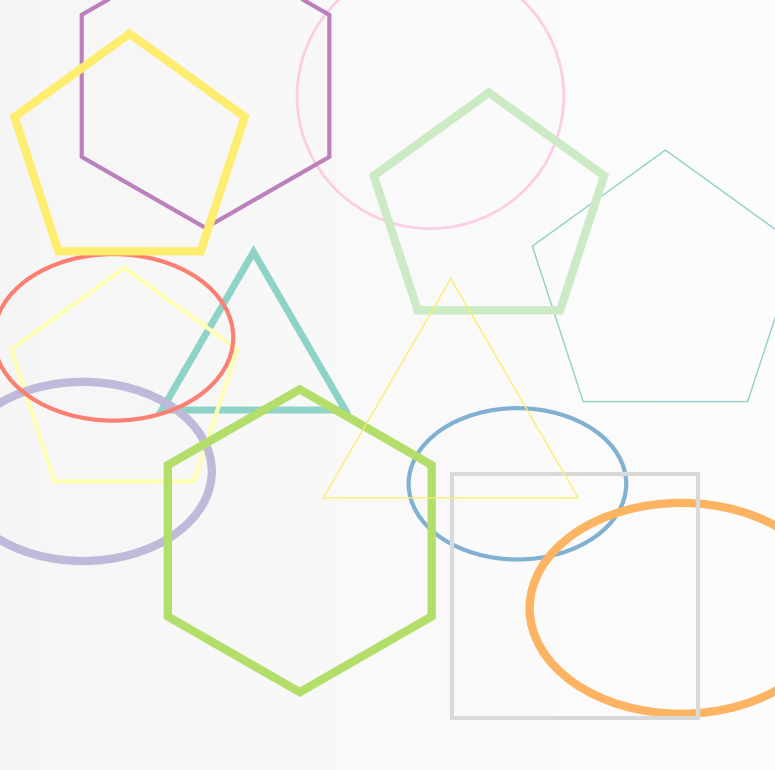[{"shape": "triangle", "thickness": 2.5, "radius": 0.68, "center": [0.327, 0.536]}, {"shape": "pentagon", "thickness": 0.5, "radius": 0.9, "center": [0.859, 0.625]}, {"shape": "pentagon", "thickness": 1.5, "radius": 0.77, "center": [0.16, 0.499]}, {"shape": "oval", "thickness": 3, "radius": 0.83, "center": [0.107, 0.388]}, {"shape": "oval", "thickness": 1.5, "radius": 0.77, "center": [0.146, 0.562]}, {"shape": "oval", "thickness": 1.5, "radius": 0.7, "center": [0.668, 0.372]}, {"shape": "oval", "thickness": 3, "radius": 0.98, "center": [0.879, 0.21]}, {"shape": "hexagon", "thickness": 3, "radius": 0.98, "center": [0.387, 0.298]}, {"shape": "circle", "thickness": 1, "radius": 0.86, "center": [0.555, 0.875]}, {"shape": "square", "thickness": 1.5, "radius": 0.79, "center": [0.742, 0.226]}, {"shape": "hexagon", "thickness": 1.5, "radius": 0.92, "center": [0.265, 0.889]}, {"shape": "pentagon", "thickness": 3, "radius": 0.78, "center": [0.631, 0.723]}, {"shape": "triangle", "thickness": 0.5, "radius": 0.95, "center": [0.582, 0.448]}, {"shape": "pentagon", "thickness": 3, "radius": 0.78, "center": [0.167, 0.8]}]